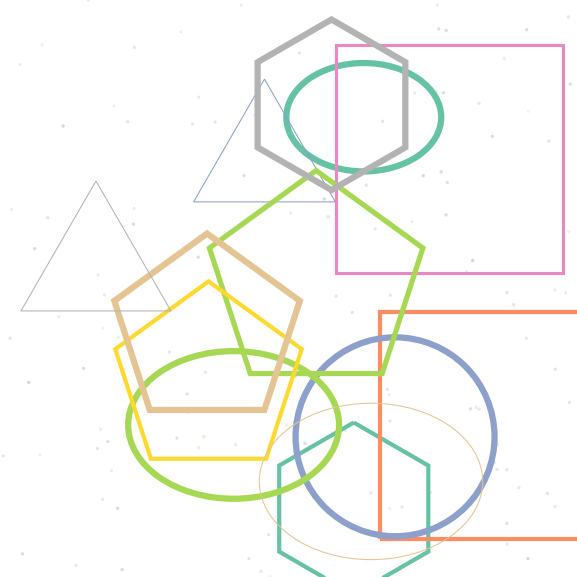[{"shape": "oval", "thickness": 3, "radius": 0.67, "center": [0.63, 0.796]}, {"shape": "hexagon", "thickness": 2, "radius": 0.75, "center": [0.613, 0.118]}, {"shape": "square", "thickness": 2, "radius": 0.98, "center": [0.855, 0.262]}, {"shape": "circle", "thickness": 3, "radius": 0.86, "center": [0.684, 0.243]}, {"shape": "triangle", "thickness": 0.5, "radius": 0.71, "center": [0.458, 0.72]}, {"shape": "square", "thickness": 1.5, "radius": 0.98, "center": [0.779, 0.724]}, {"shape": "oval", "thickness": 3, "radius": 0.91, "center": [0.405, 0.263]}, {"shape": "pentagon", "thickness": 2.5, "radius": 0.97, "center": [0.547, 0.51]}, {"shape": "pentagon", "thickness": 2, "radius": 0.85, "center": [0.361, 0.342]}, {"shape": "pentagon", "thickness": 3, "radius": 0.84, "center": [0.359, 0.426]}, {"shape": "oval", "thickness": 0.5, "radius": 0.97, "center": [0.642, 0.165]}, {"shape": "triangle", "thickness": 0.5, "radius": 0.75, "center": [0.166, 0.536]}, {"shape": "hexagon", "thickness": 3, "radius": 0.74, "center": [0.574, 0.818]}]